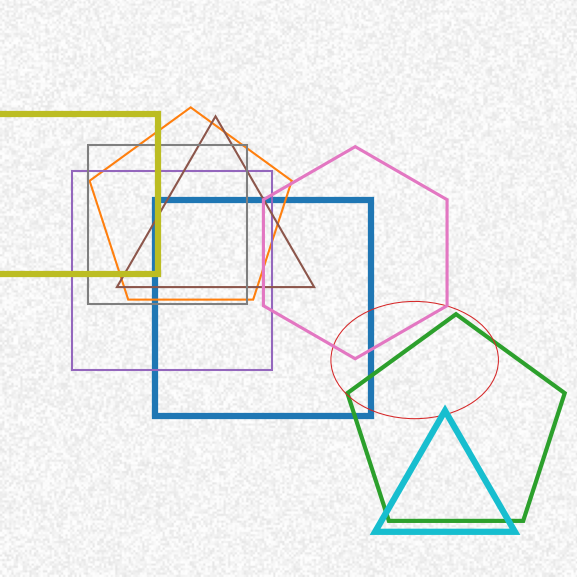[{"shape": "square", "thickness": 3, "radius": 0.94, "center": [0.455, 0.466]}, {"shape": "pentagon", "thickness": 1, "radius": 0.92, "center": [0.33, 0.629]}, {"shape": "pentagon", "thickness": 2, "radius": 0.99, "center": [0.79, 0.257]}, {"shape": "oval", "thickness": 0.5, "radius": 0.73, "center": [0.718, 0.376]}, {"shape": "square", "thickness": 1, "radius": 0.86, "center": [0.298, 0.531]}, {"shape": "triangle", "thickness": 1, "radius": 0.99, "center": [0.373, 0.601]}, {"shape": "hexagon", "thickness": 1.5, "radius": 0.92, "center": [0.615, 0.562]}, {"shape": "square", "thickness": 1, "radius": 0.69, "center": [0.29, 0.61]}, {"shape": "square", "thickness": 3, "radius": 0.69, "center": [0.136, 0.663]}, {"shape": "triangle", "thickness": 3, "radius": 0.7, "center": [0.771, 0.148]}]